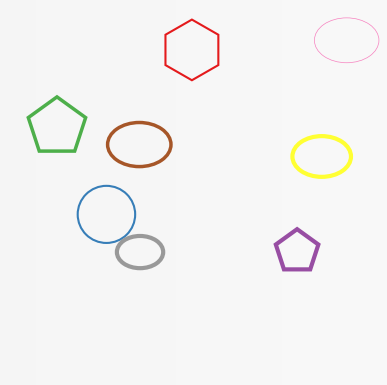[{"shape": "hexagon", "thickness": 1.5, "radius": 0.39, "center": [0.495, 0.87]}, {"shape": "circle", "thickness": 1.5, "radius": 0.37, "center": [0.275, 0.443]}, {"shape": "pentagon", "thickness": 2.5, "radius": 0.39, "center": [0.147, 0.67]}, {"shape": "pentagon", "thickness": 3, "radius": 0.29, "center": [0.767, 0.347]}, {"shape": "oval", "thickness": 3, "radius": 0.38, "center": [0.83, 0.594]}, {"shape": "oval", "thickness": 2.5, "radius": 0.41, "center": [0.359, 0.625]}, {"shape": "oval", "thickness": 0.5, "radius": 0.42, "center": [0.895, 0.895]}, {"shape": "oval", "thickness": 3, "radius": 0.3, "center": [0.361, 0.345]}]